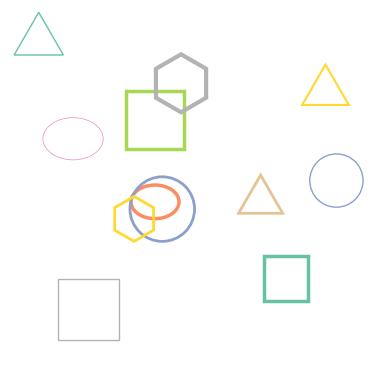[{"shape": "square", "thickness": 2.5, "radius": 0.29, "center": [0.743, 0.277]}, {"shape": "triangle", "thickness": 1, "radius": 0.37, "center": [0.101, 0.894]}, {"shape": "oval", "thickness": 2.5, "radius": 0.31, "center": [0.403, 0.476]}, {"shape": "circle", "thickness": 2, "radius": 0.42, "center": [0.421, 0.457]}, {"shape": "circle", "thickness": 1, "radius": 0.35, "center": [0.874, 0.531]}, {"shape": "oval", "thickness": 0.5, "radius": 0.39, "center": [0.19, 0.64]}, {"shape": "square", "thickness": 2.5, "radius": 0.38, "center": [0.403, 0.688]}, {"shape": "triangle", "thickness": 1.5, "radius": 0.35, "center": [0.845, 0.762]}, {"shape": "hexagon", "thickness": 2, "radius": 0.29, "center": [0.348, 0.431]}, {"shape": "triangle", "thickness": 2, "radius": 0.33, "center": [0.677, 0.479]}, {"shape": "hexagon", "thickness": 3, "radius": 0.38, "center": [0.47, 0.784]}, {"shape": "square", "thickness": 1, "radius": 0.4, "center": [0.229, 0.196]}]